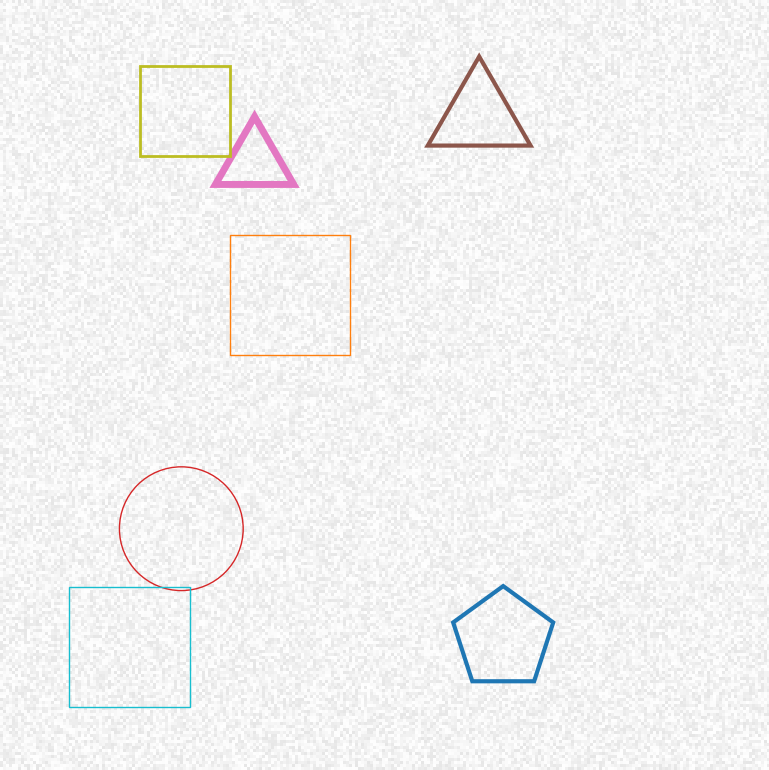[{"shape": "pentagon", "thickness": 1.5, "radius": 0.34, "center": [0.654, 0.171]}, {"shape": "square", "thickness": 0.5, "radius": 0.39, "center": [0.376, 0.617]}, {"shape": "circle", "thickness": 0.5, "radius": 0.4, "center": [0.235, 0.313]}, {"shape": "triangle", "thickness": 1.5, "radius": 0.39, "center": [0.622, 0.849]}, {"shape": "triangle", "thickness": 2.5, "radius": 0.29, "center": [0.331, 0.79]}, {"shape": "square", "thickness": 1, "radius": 0.29, "center": [0.24, 0.856]}, {"shape": "square", "thickness": 0.5, "radius": 0.39, "center": [0.169, 0.16]}]